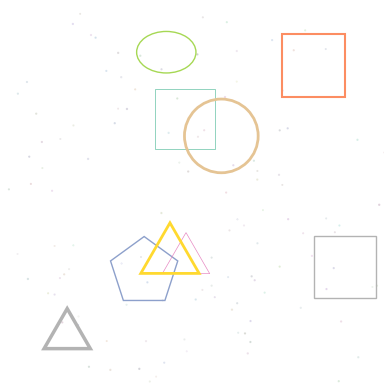[{"shape": "square", "thickness": 0.5, "radius": 0.39, "center": [0.481, 0.692]}, {"shape": "square", "thickness": 1.5, "radius": 0.41, "center": [0.815, 0.83]}, {"shape": "pentagon", "thickness": 1, "radius": 0.46, "center": [0.374, 0.294]}, {"shape": "triangle", "thickness": 0.5, "radius": 0.36, "center": [0.483, 0.325]}, {"shape": "oval", "thickness": 1, "radius": 0.39, "center": [0.432, 0.864]}, {"shape": "triangle", "thickness": 2, "radius": 0.44, "center": [0.441, 0.334]}, {"shape": "circle", "thickness": 2, "radius": 0.48, "center": [0.575, 0.647]}, {"shape": "triangle", "thickness": 2.5, "radius": 0.35, "center": [0.175, 0.129]}, {"shape": "square", "thickness": 1, "radius": 0.4, "center": [0.896, 0.307]}]